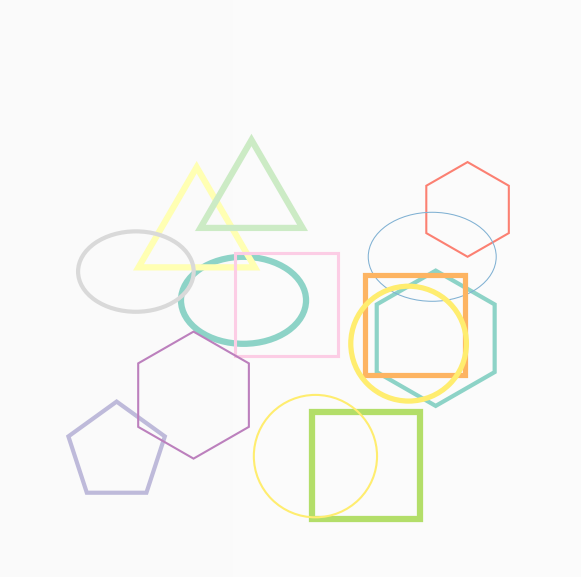[{"shape": "oval", "thickness": 3, "radius": 0.54, "center": [0.419, 0.479]}, {"shape": "hexagon", "thickness": 2, "radius": 0.59, "center": [0.75, 0.413]}, {"shape": "triangle", "thickness": 3, "radius": 0.58, "center": [0.338, 0.594]}, {"shape": "pentagon", "thickness": 2, "radius": 0.44, "center": [0.201, 0.217]}, {"shape": "hexagon", "thickness": 1, "radius": 0.41, "center": [0.804, 0.636]}, {"shape": "oval", "thickness": 0.5, "radius": 0.55, "center": [0.744, 0.554]}, {"shape": "square", "thickness": 2.5, "radius": 0.43, "center": [0.714, 0.436]}, {"shape": "square", "thickness": 3, "radius": 0.46, "center": [0.63, 0.194]}, {"shape": "square", "thickness": 1.5, "radius": 0.44, "center": [0.493, 0.472]}, {"shape": "oval", "thickness": 2, "radius": 0.5, "center": [0.234, 0.529]}, {"shape": "hexagon", "thickness": 1, "radius": 0.55, "center": [0.333, 0.315]}, {"shape": "triangle", "thickness": 3, "radius": 0.51, "center": [0.433, 0.655]}, {"shape": "circle", "thickness": 2.5, "radius": 0.5, "center": [0.703, 0.404]}, {"shape": "circle", "thickness": 1, "radius": 0.53, "center": [0.543, 0.209]}]